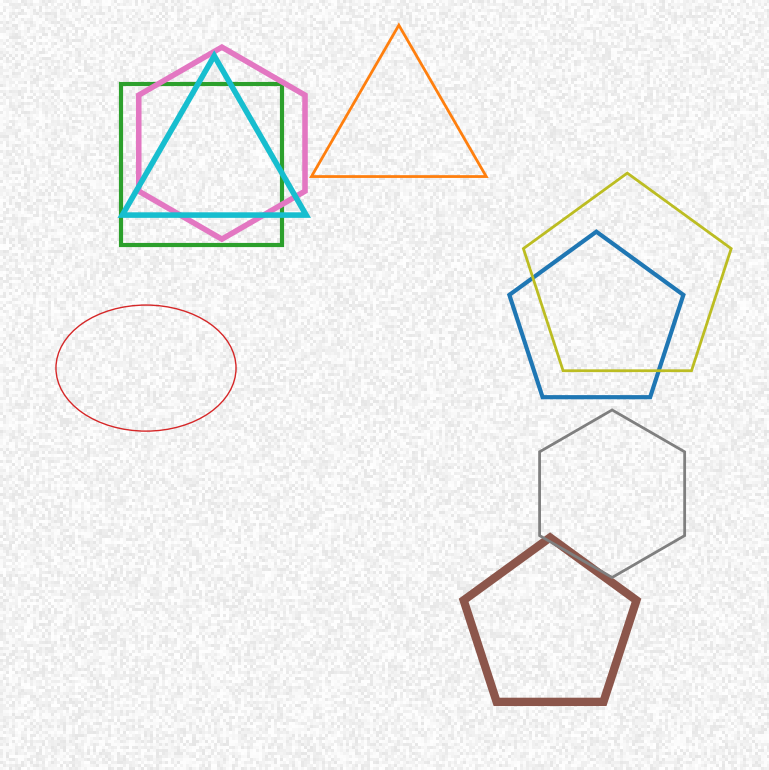[{"shape": "pentagon", "thickness": 1.5, "radius": 0.59, "center": [0.775, 0.58]}, {"shape": "triangle", "thickness": 1, "radius": 0.66, "center": [0.518, 0.836]}, {"shape": "square", "thickness": 1.5, "radius": 0.52, "center": [0.262, 0.787]}, {"shape": "oval", "thickness": 0.5, "radius": 0.58, "center": [0.19, 0.522]}, {"shape": "pentagon", "thickness": 3, "radius": 0.59, "center": [0.714, 0.184]}, {"shape": "hexagon", "thickness": 2, "radius": 0.62, "center": [0.288, 0.814]}, {"shape": "hexagon", "thickness": 1, "radius": 0.54, "center": [0.795, 0.359]}, {"shape": "pentagon", "thickness": 1, "radius": 0.71, "center": [0.815, 0.633]}, {"shape": "triangle", "thickness": 2, "radius": 0.69, "center": [0.278, 0.79]}]